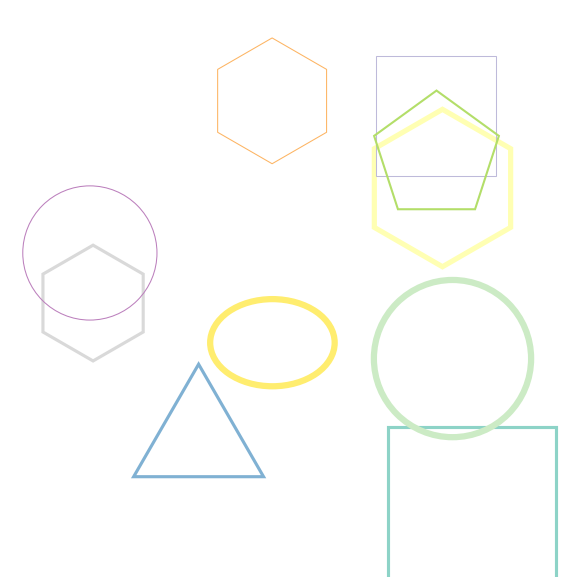[{"shape": "square", "thickness": 1.5, "radius": 0.73, "center": [0.817, 0.115]}, {"shape": "hexagon", "thickness": 2.5, "radius": 0.68, "center": [0.766, 0.674]}, {"shape": "square", "thickness": 0.5, "radius": 0.52, "center": [0.755, 0.799]}, {"shape": "triangle", "thickness": 1.5, "radius": 0.65, "center": [0.344, 0.239]}, {"shape": "hexagon", "thickness": 0.5, "radius": 0.54, "center": [0.471, 0.825]}, {"shape": "pentagon", "thickness": 1, "radius": 0.57, "center": [0.756, 0.729]}, {"shape": "hexagon", "thickness": 1.5, "radius": 0.5, "center": [0.161, 0.474]}, {"shape": "circle", "thickness": 0.5, "radius": 0.58, "center": [0.156, 0.561]}, {"shape": "circle", "thickness": 3, "radius": 0.68, "center": [0.784, 0.378]}, {"shape": "oval", "thickness": 3, "radius": 0.54, "center": [0.472, 0.406]}]